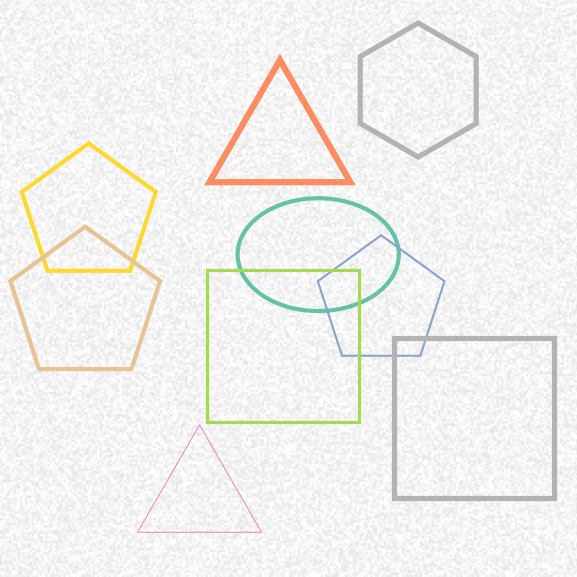[{"shape": "oval", "thickness": 2, "radius": 0.7, "center": [0.551, 0.558]}, {"shape": "triangle", "thickness": 3, "radius": 0.7, "center": [0.485, 0.754]}, {"shape": "pentagon", "thickness": 1, "radius": 0.58, "center": [0.66, 0.476]}, {"shape": "triangle", "thickness": 0.5, "radius": 0.62, "center": [0.346, 0.139]}, {"shape": "square", "thickness": 1.5, "radius": 0.66, "center": [0.49, 0.4]}, {"shape": "pentagon", "thickness": 2, "radius": 0.61, "center": [0.154, 0.629]}, {"shape": "pentagon", "thickness": 2, "radius": 0.68, "center": [0.148, 0.47]}, {"shape": "hexagon", "thickness": 2.5, "radius": 0.58, "center": [0.724, 0.843]}, {"shape": "square", "thickness": 2.5, "radius": 0.69, "center": [0.82, 0.275]}]